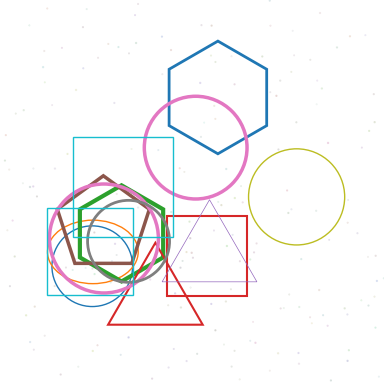[{"shape": "circle", "thickness": 1, "radius": 0.52, "center": [0.24, 0.309]}, {"shape": "hexagon", "thickness": 2, "radius": 0.73, "center": [0.566, 0.747]}, {"shape": "oval", "thickness": 1, "radius": 0.59, "center": [0.241, 0.346]}, {"shape": "hexagon", "thickness": 3, "radius": 0.62, "center": [0.316, 0.394]}, {"shape": "triangle", "thickness": 1.5, "radius": 0.71, "center": [0.404, 0.228]}, {"shape": "square", "thickness": 1.5, "radius": 0.52, "center": [0.537, 0.335]}, {"shape": "triangle", "thickness": 0.5, "radius": 0.71, "center": [0.544, 0.339]}, {"shape": "pentagon", "thickness": 2.5, "radius": 0.63, "center": [0.268, 0.418]}, {"shape": "circle", "thickness": 2.5, "radius": 0.67, "center": [0.508, 0.617]}, {"shape": "circle", "thickness": 2.5, "radius": 0.71, "center": [0.27, 0.381]}, {"shape": "circle", "thickness": 2, "radius": 0.53, "center": [0.334, 0.373]}, {"shape": "circle", "thickness": 1, "radius": 0.62, "center": [0.77, 0.489]}, {"shape": "square", "thickness": 1, "radius": 0.56, "center": [0.234, 0.346]}, {"shape": "square", "thickness": 1, "radius": 0.65, "center": [0.32, 0.514]}]